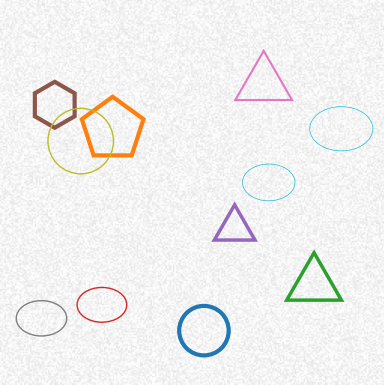[{"shape": "circle", "thickness": 3, "radius": 0.32, "center": [0.53, 0.141]}, {"shape": "pentagon", "thickness": 3, "radius": 0.42, "center": [0.293, 0.664]}, {"shape": "triangle", "thickness": 2.5, "radius": 0.41, "center": [0.816, 0.261]}, {"shape": "oval", "thickness": 1, "radius": 0.32, "center": [0.265, 0.208]}, {"shape": "triangle", "thickness": 2.5, "radius": 0.3, "center": [0.609, 0.407]}, {"shape": "hexagon", "thickness": 3, "radius": 0.3, "center": [0.142, 0.728]}, {"shape": "triangle", "thickness": 1.5, "radius": 0.43, "center": [0.685, 0.783]}, {"shape": "oval", "thickness": 1, "radius": 0.33, "center": [0.108, 0.173]}, {"shape": "circle", "thickness": 1, "radius": 0.43, "center": [0.21, 0.634]}, {"shape": "oval", "thickness": 0.5, "radius": 0.34, "center": [0.698, 0.526]}, {"shape": "oval", "thickness": 0.5, "radius": 0.41, "center": [0.887, 0.666]}]